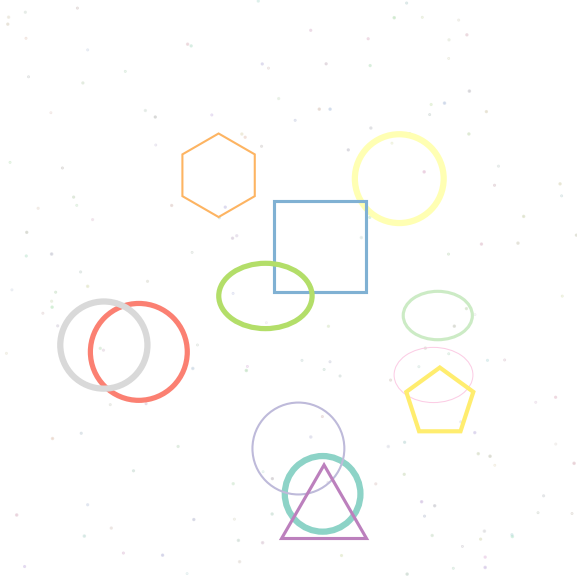[{"shape": "circle", "thickness": 3, "radius": 0.33, "center": [0.559, 0.144]}, {"shape": "circle", "thickness": 3, "radius": 0.38, "center": [0.691, 0.69]}, {"shape": "circle", "thickness": 1, "radius": 0.4, "center": [0.517, 0.222]}, {"shape": "circle", "thickness": 2.5, "radius": 0.42, "center": [0.24, 0.39]}, {"shape": "square", "thickness": 1.5, "radius": 0.4, "center": [0.554, 0.573]}, {"shape": "hexagon", "thickness": 1, "radius": 0.36, "center": [0.379, 0.696]}, {"shape": "oval", "thickness": 2.5, "radius": 0.4, "center": [0.46, 0.487]}, {"shape": "oval", "thickness": 0.5, "radius": 0.34, "center": [0.751, 0.35]}, {"shape": "circle", "thickness": 3, "radius": 0.38, "center": [0.18, 0.402]}, {"shape": "triangle", "thickness": 1.5, "radius": 0.42, "center": [0.561, 0.109]}, {"shape": "oval", "thickness": 1.5, "radius": 0.3, "center": [0.758, 0.453]}, {"shape": "pentagon", "thickness": 2, "radius": 0.31, "center": [0.762, 0.302]}]